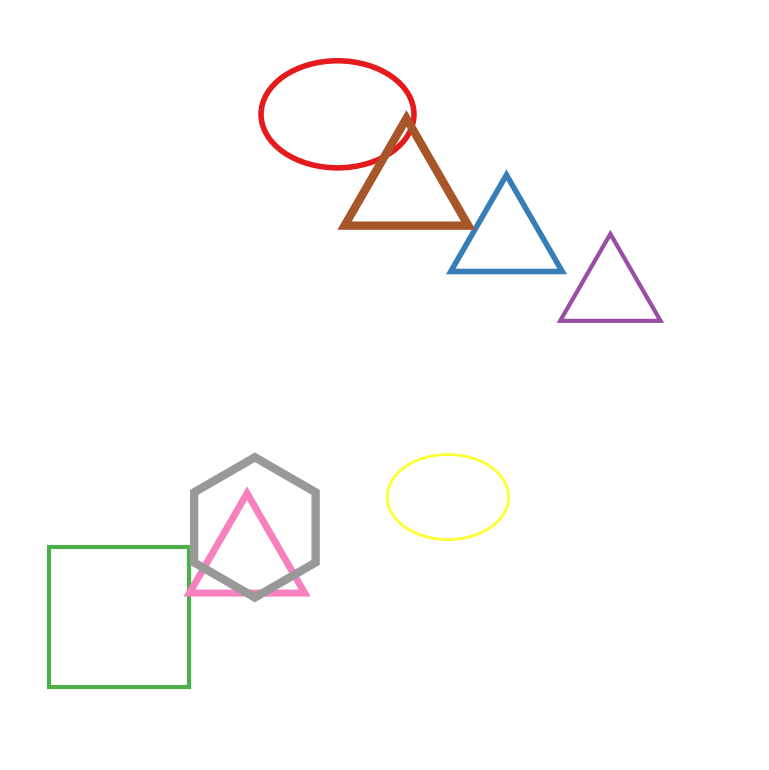[{"shape": "oval", "thickness": 2, "radius": 0.5, "center": [0.438, 0.852]}, {"shape": "triangle", "thickness": 2, "radius": 0.42, "center": [0.658, 0.689]}, {"shape": "square", "thickness": 1.5, "radius": 0.46, "center": [0.155, 0.199]}, {"shape": "triangle", "thickness": 1.5, "radius": 0.38, "center": [0.793, 0.621]}, {"shape": "oval", "thickness": 1, "radius": 0.39, "center": [0.582, 0.354]}, {"shape": "triangle", "thickness": 3, "radius": 0.46, "center": [0.528, 0.753]}, {"shape": "triangle", "thickness": 2.5, "radius": 0.43, "center": [0.321, 0.273]}, {"shape": "hexagon", "thickness": 3, "radius": 0.46, "center": [0.331, 0.315]}]